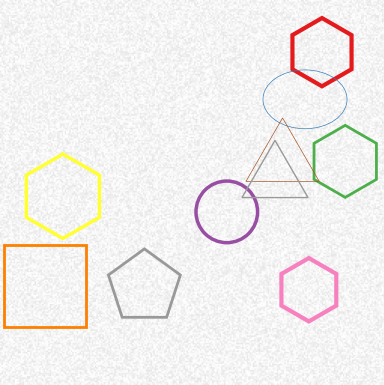[{"shape": "hexagon", "thickness": 3, "radius": 0.44, "center": [0.836, 0.865]}, {"shape": "oval", "thickness": 0.5, "radius": 0.55, "center": [0.792, 0.742]}, {"shape": "hexagon", "thickness": 2, "radius": 0.47, "center": [0.897, 0.581]}, {"shape": "circle", "thickness": 2.5, "radius": 0.4, "center": [0.589, 0.45]}, {"shape": "square", "thickness": 2, "radius": 0.53, "center": [0.118, 0.256]}, {"shape": "hexagon", "thickness": 2.5, "radius": 0.55, "center": [0.163, 0.49]}, {"shape": "triangle", "thickness": 0.5, "radius": 0.55, "center": [0.734, 0.584]}, {"shape": "hexagon", "thickness": 3, "radius": 0.41, "center": [0.802, 0.247]}, {"shape": "pentagon", "thickness": 2, "radius": 0.49, "center": [0.375, 0.255]}, {"shape": "triangle", "thickness": 1, "radius": 0.49, "center": [0.714, 0.536]}]